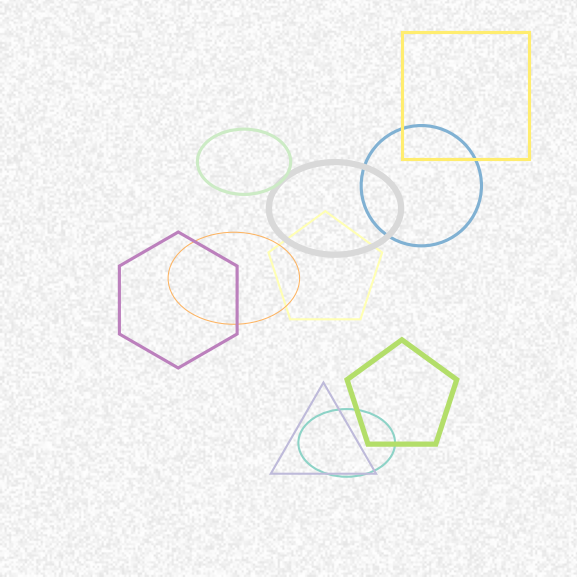[{"shape": "oval", "thickness": 1, "radius": 0.42, "center": [0.6, 0.232]}, {"shape": "pentagon", "thickness": 1, "radius": 0.52, "center": [0.563, 0.53]}, {"shape": "triangle", "thickness": 1, "radius": 0.53, "center": [0.56, 0.231]}, {"shape": "circle", "thickness": 1.5, "radius": 0.52, "center": [0.73, 0.678]}, {"shape": "oval", "thickness": 0.5, "radius": 0.57, "center": [0.405, 0.517]}, {"shape": "pentagon", "thickness": 2.5, "radius": 0.5, "center": [0.696, 0.311]}, {"shape": "oval", "thickness": 3, "radius": 0.57, "center": [0.58, 0.638]}, {"shape": "hexagon", "thickness": 1.5, "radius": 0.59, "center": [0.309, 0.48]}, {"shape": "oval", "thickness": 1.5, "radius": 0.4, "center": [0.423, 0.719]}, {"shape": "square", "thickness": 1.5, "radius": 0.55, "center": [0.806, 0.834]}]